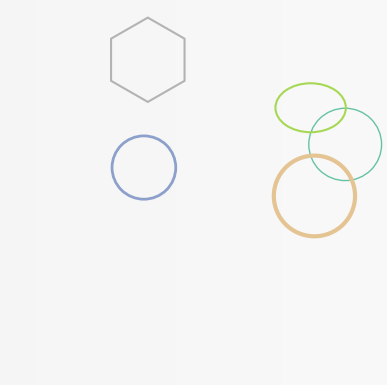[{"shape": "circle", "thickness": 1, "radius": 0.47, "center": [0.891, 0.625]}, {"shape": "circle", "thickness": 2, "radius": 0.41, "center": [0.371, 0.565]}, {"shape": "oval", "thickness": 1.5, "radius": 0.45, "center": [0.802, 0.72]}, {"shape": "circle", "thickness": 3, "radius": 0.52, "center": [0.811, 0.491]}, {"shape": "hexagon", "thickness": 1.5, "radius": 0.55, "center": [0.381, 0.845]}]